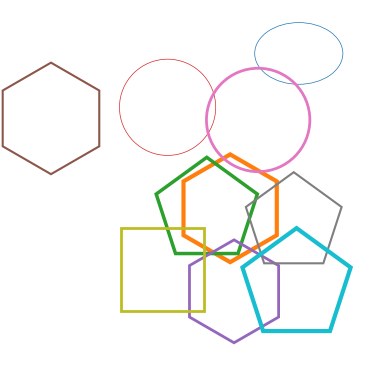[{"shape": "oval", "thickness": 0.5, "radius": 0.57, "center": [0.776, 0.861]}, {"shape": "hexagon", "thickness": 3, "radius": 0.7, "center": [0.598, 0.459]}, {"shape": "pentagon", "thickness": 2.5, "radius": 0.69, "center": [0.537, 0.453]}, {"shape": "circle", "thickness": 0.5, "radius": 0.62, "center": [0.435, 0.721]}, {"shape": "hexagon", "thickness": 2, "radius": 0.67, "center": [0.608, 0.243]}, {"shape": "hexagon", "thickness": 1.5, "radius": 0.72, "center": [0.132, 0.692]}, {"shape": "circle", "thickness": 2, "radius": 0.67, "center": [0.671, 0.688]}, {"shape": "pentagon", "thickness": 1.5, "radius": 0.65, "center": [0.763, 0.422]}, {"shape": "square", "thickness": 2, "radius": 0.54, "center": [0.423, 0.3]}, {"shape": "pentagon", "thickness": 3, "radius": 0.74, "center": [0.77, 0.26]}]